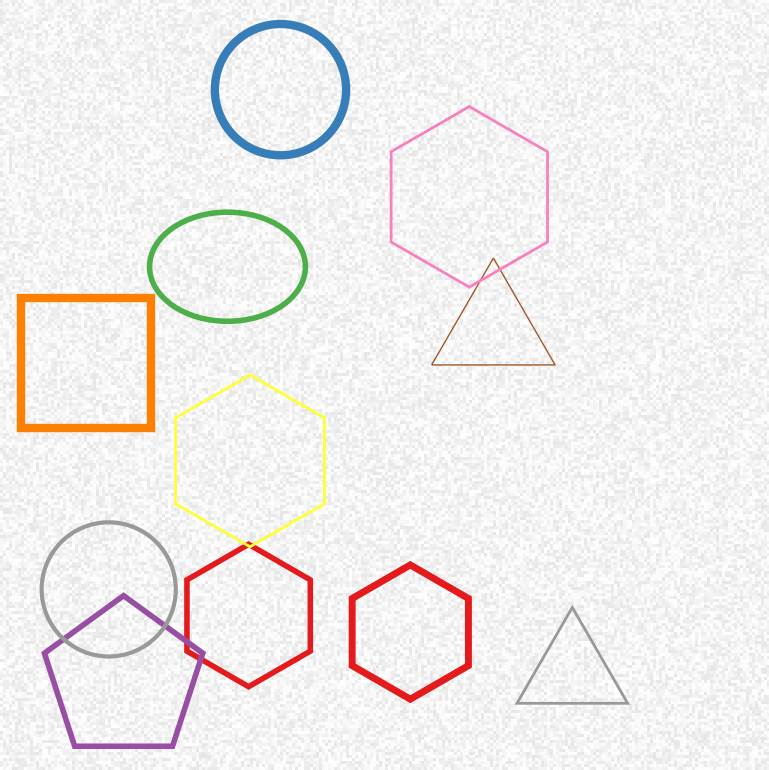[{"shape": "hexagon", "thickness": 2.5, "radius": 0.44, "center": [0.533, 0.179]}, {"shape": "hexagon", "thickness": 2, "radius": 0.46, "center": [0.323, 0.201]}, {"shape": "circle", "thickness": 3, "radius": 0.43, "center": [0.364, 0.884]}, {"shape": "oval", "thickness": 2, "radius": 0.51, "center": [0.295, 0.654]}, {"shape": "pentagon", "thickness": 2, "radius": 0.54, "center": [0.16, 0.118]}, {"shape": "square", "thickness": 3, "radius": 0.42, "center": [0.111, 0.529]}, {"shape": "hexagon", "thickness": 1, "radius": 0.56, "center": [0.325, 0.401]}, {"shape": "triangle", "thickness": 0.5, "radius": 0.46, "center": [0.641, 0.572]}, {"shape": "hexagon", "thickness": 1, "radius": 0.59, "center": [0.609, 0.744]}, {"shape": "triangle", "thickness": 1, "radius": 0.42, "center": [0.743, 0.128]}, {"shape": "circle", "thickness": 1.5, "radius": 0.44, "center": [0.141, 0.235]}]